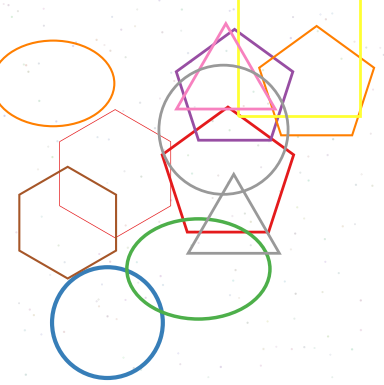[{"shape": "pentagon", "thickness": 2, "radius": 0.9, "center": [0.592, 0.542]}, {"shape": "hexagon", "thickness": 0.5, "radius": 0.83, "center": [0.299, 0.549]}, {"shape": "circle", "thickness": 3, "radius": 0.72, "center": [0.279, 0.162]}, {"shape": "oval", "thickness": 2.5, "radius": 0.93, "center": [0.515, 0.301]}, {"shape": "pentagon", "thickness": 2, "radius": 0.8, "center": [0.609, 0.765]}, {"shape": "oval", "thickness": 1.5, "radius": 0.79, "center": [0.138, 0.783]}, {"shape": "pentagon", "thickness": 1.5, "radius": 0.78, "center": [0.822, 0.776]}, {"shape": "square", "thickness": 2, "radius": 0.79, "center": [0.778, 0.857]}, {"shape": "hexagon", "thickness": 1.5, "radius": 0.73, "center": [0.176, 0.422]}, {"shape": "triangle", "thickness": 2, "radius": 0.74, "center": [0.587, 0.791]}, {"shape": "circle", "thickness": 2, "radius": 0.84, "center": [0.581, 0.663]}, {"shape": "triangle", "thickness": 2, "radius": 0.68, "center": [0.607, 0.41]}]